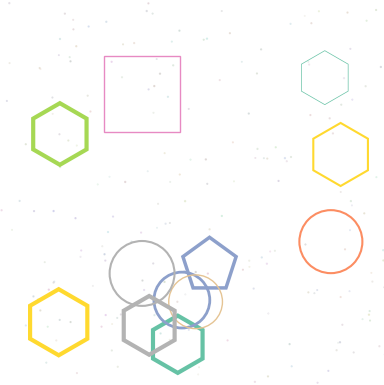[{"shape": "hexagon", "thickness": 0.5, "radius": 0.35, "center": [0.844, 0.798]}, {"shape": "hexagon", "thickness": 3, "radius": 0.37, "center": [0.462, 0.106]}, {"shape": "circle", "thickness": 1.5, "radius": 0.41, "center": [0.859, 0.372]}, {"shape": "pentagon", "thickness": 2.5, "radius": 0.36, "center": [0.544, 0.311]}, {"shape": "circle", "thickness": 2, "radius": 0.36, "center": [0.472, 0.221]}, {"shape": "square", "thickness": 1, "radius": 0.49, "center": [0.368, 0.756]}, {"shape": "hexagon", "thickness": 3, "radius": 0.4, "center": [0.156, 0.652]}, {"shape": "hexagon", "thickness": 3, "radius": 0.43, "center": [0.152, 0.163]}, {"shape": "hexagon", "thickness": 1.5, "radius": 0.41, "center": [0.885, 0.599]}, {"shape": "circle", "thickness": 1, "radius": 0.35, "center": [0.508, 0.216]}, {"shape": "hexagon", "thickness": 3, "radius": 0.38, "center": [0.387, 0.155]}, {"shape": "circle", "thickness": 1.5, "radius": 0.42, "center": [0.369, 0.29]}]